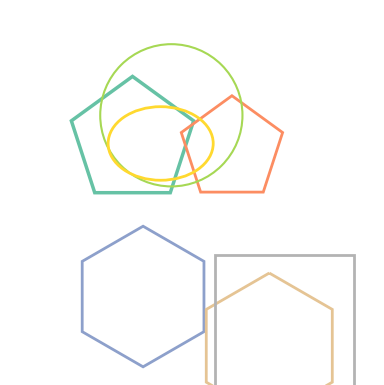[{"shape": "pentagon", "thickness": 2.5, "radius": 0.83, "center": [0.344, 0.635]}, {"shape": "pentagon", "thickness": 2, "radius": 0.69, "center": [0.602, 0.613]}, {"shape": "hexagon", "thickness": 2, "radius": 0.91, "center": [0.372, 0.23]}, {"shape": "circle", "thickness": 1.5, "radius": 0.92, "center": [0.445, 0.701]}, {"shape": "oval", "thickness": 2, "radius": 0.68, "center": [0.417, 0.627]}, {"shape": "hexagon", "thickness": 2, "radius": 0.94, "center": [0.699, 0.102]}, {"shape": "square", "thickness": 2, "radius": 0.9, "center": [0.739, 0.156]}]